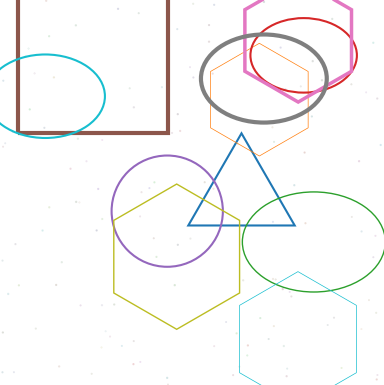[{"shape": "triangle", "thickness": 1.5, "radius": 0.8, "center": [0.627, 0.494]}, {"shape": "hexagon", "thickness": 0.5, "radius": 0.73, "center": [0.674, 0.741]}, {"shape": "oval", "thickness": 1, "radius": 0.93, "center": [0.815, 0.372]}, {"shape": "oval", "thickness": 1.5, "radius": 0.69, "center": [0.789, 0.856]}, {"shape": "circle", "thickness": 1.5, "radius": 0.72, "center": [0.434, 0.452]}, {"shape": "square", "thickness": 3, "radius": 0.97, "center": [0.241, 0.849]}, {"shape": "hexagon", "thickness": 2.5, "radius": 0.8, "center": [0.775, 0.895]}, {"shape": "oval", "thickness": 3, "radius": 0.82, "center": [0.685, 0.796]}, {"shape": "hexagon", "thickness": 1, "radius": 0.94, "center": [0.459, 0.333]}, {"shape": "oval", "thickness": 1.5, "radius": 0.77, "center": [0.118, 0.75]}, {"shape": "hexagon", "thickness": 0.5, "radius": 0.88, "center": [0.774, 0.119]}]